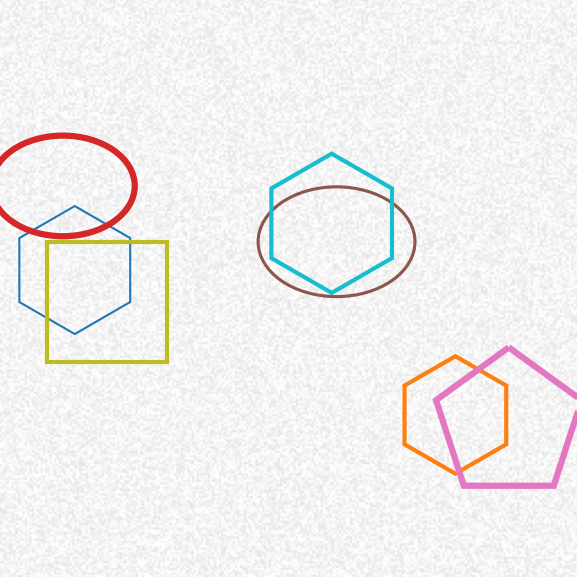[{"shape": "hexagon", "thickness": 1, "radius": 0.55, "center": [0.129, 0.532]}, {"shape": "hexagon", "thickness": 2, "radius": 0.51, "center": [0.789, 0.281]}, {"shape": "oval", "thickness": 3, "radius": 0.62, "center": [0.109, 0.677]}, {"shape": "oval", "thickness": 1.5, "radius": 0.68, "center": [0.583, 0.581]}, {"shape": "pentagon", "thickness": 3, "radius": 0.66, "center": [0.881, 0.265]}, {"shape": "square", "thickness": 2, "radius": 0.52, "center": [0.185, 0.476]}, {"shape": "hexagon", "thickness": 2, "radius": 0.6, "center": [0.574, 0.613]}]